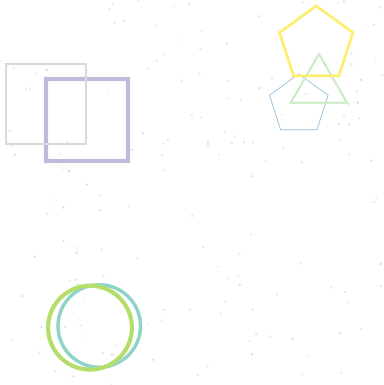[{"shape": "circle", "thickness": 2.5, "radius": 0.54, "center": [0.258, 0.153]}, {"shape": "square", "thickness": 3, "radius": 0.53, "center": [0.226, 0.689]}, {"shape": "pentagon", "thickness": 0.5, "radius": 0.4, "center": [0.776, 0.728]}, {"shape": "circle", "thickness": 3, "radius": 0.54, "center": [0.234, 0.149]}, {"shape": "square", "thickness": 1.5, "radius": 0.51, "center": [0.119, 0.73]}, {"shape": "triangle", "thickness": 1.5, "radius": 0.42, "center": [0.828, 0.775]}, {"shape": "pentagon", "thickness": 2, "radius": 0.5, "center": [0.821, 0.884]}]